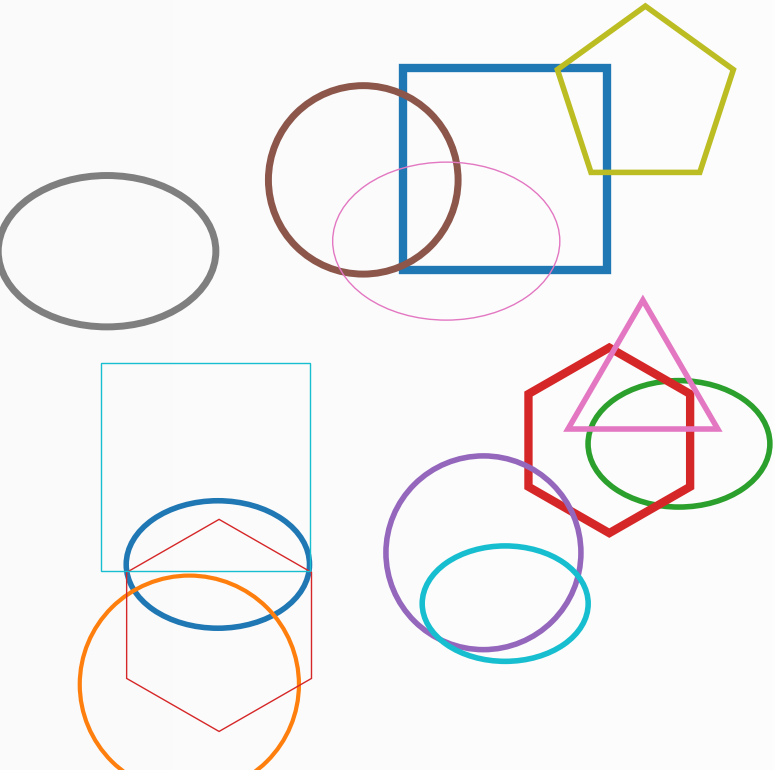[{"shape": "oval", "thickness": 2, "radius": 0.59, "center": [0.281, 0.267]}, {"shape": "square", "thickness": 3, "radius": 0.66, "center": [0.652, 0.78]}, {"shape": "circle", "thickness": 1.5, "radius": 0.71, "center": [0.244, 0.111]}, {"shape": "oval", "thickness": 2, "radius": 0.59, "center": [0.876, 0.424]}, {"shape": "hexagon", "thickness": 0.5, "radius": 0.69, "center": [0.283, 0.188]}, {"shape": "hexagon", "thickness": 3, "radius": 0.6, "center": [0.786, 0.428]}, {"shape": "circle", "thickness": 2, "radius": 0.63, "center": [0.624, 0.282]}, {"shape": "circle", "thickness": 2.5, "radius": 0.61, "center": [0.469, 0.766]}, {"shape": "triangle", "thickness": 2, "radius": 0.56, "center": [0.83, 0.499]}, {"shape": "oval", "thickness": 0.5, "radius": 0.73, "center": [0.576, 0.687]}, {"shape": "oval", "thickness": 2.5, "radius": 0.7, "center": [0.138, 0.674]}, {"shape": "pentagon", "thickness": 2, "radius": 0.6, "center": [0.833, 0.873]}, {"shape": "square", "thickness": 0.5, "radius": 0.67, "center": [0.265, 0.394]}, {"shape": "oval", "thickness": 2, "radius": 0.54, "center": [0.652, 0.216]}]